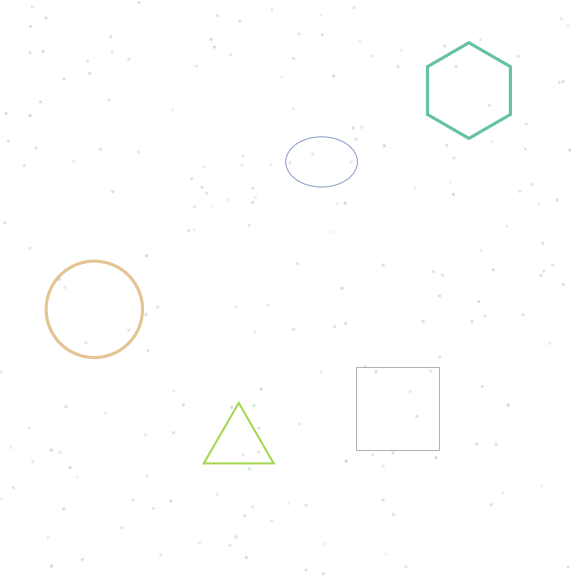[{"shape": "hexagon", "thickness": 1.5, "radius": 0.41, "center": [0.812, 0.842]}, {"shape": "oval", "thickness": 0.5, "radius": 0.31, "center": [0.557, 0.719]}, {"shape": "triangle", "thickness": 1, "radius": 0.35, "center": [0.413, 0.232]}, {"shape": "circle", "thickness": 1.5, "radius": 0.42, "center": [0.163, 0.463]}, {"shape": "square", "thickness": 0.5, "radius": 0.36, "center": [0.689, 0.292]}]